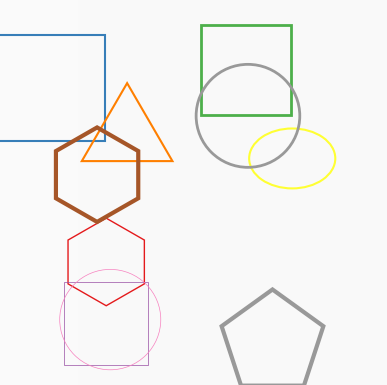[{"shape": "hexagon", "thickness": 1, "radius": 0.57, "center": [0.274, 0.32]}, {"shape": "square", "thickness": 1.5, "radius": 0.69, "center": [0.134, 0.772]}, {"shape": "square", "thickness": 2, "radius": 0.58, "center": [0.634, 0.818]}, {"shape": "square", "thickness": 0.5, "radius": 0.54, "center": [0.274, 0.16]}, {"shape": "triangle", "thickness": 1.5, "radius": 0.68, "center": [0.328, 0.649]}, {"shape": "oval", "thickness": 1.5, "radius": 0.56, "center": [0.754, 0.588]}, {"shape": "hexagon", "thickness": 3, "radius": 0.61, "center": [0.251, 0.546]}, {"shape": "circle", "thickness": 0.5, "radius": 0.65, "center": [0.284, 0.17]}, {"shape": "pentagon", "thickness": 3, "radius": 0.69, "center": [0.703, 0.11]}, {"shape": "circle", "thickness": 2, "radius": 0.67, "center": [0.64, 0.699]}]